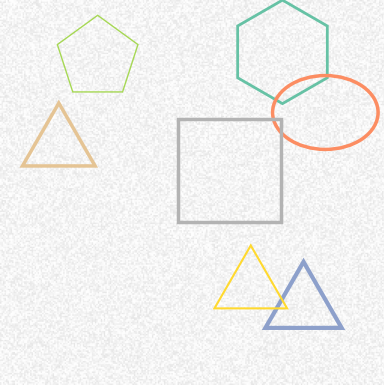[{"shape": "hexagon", "thickness": 2, "radius": 0.67, "center": [0.734, 0.865]}, {"shape": "oval", "thickness": 2.5, "radius": 0.69, "center": [0.845, 0.708]}, {"shape": "triangle", "thickness": 3, "radius": 0.57, "center": [0.788, 0.206]}, {"shape": "pentagon", "thickness": 1, "radius": 0.55, "center": [0.254, 0.85]}, {"shape": "triangle", "thickness": 1.5, "radius": 0.54, "center": [0.651, 0.253]}, {"shape": "triangle", "thickness": 2.5, "radius": 0.54, "center": [0.153, 0.623]}, {"shape": "square", "thickness": 2.5, "radius": 0.67, "center": [0.595, 0.557]}]